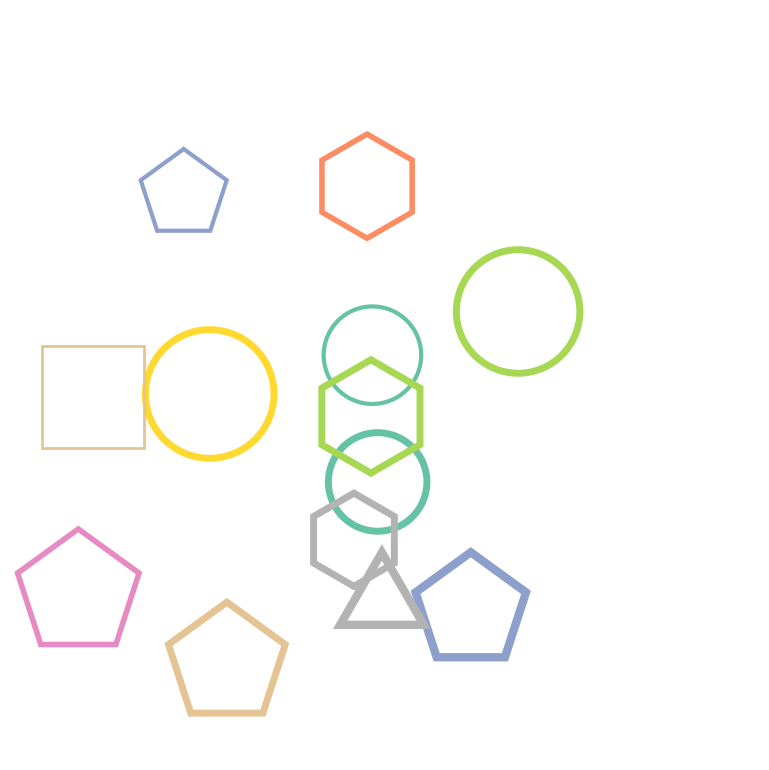[{"shape": "circle", "thickness": 1.5, "radius": 0.32, "center": [0.484, 0.539]}, {"shape": "circle", "thickness": 2.5, "radius": 0.32, "center": [0.49, 0.374]}, {"shape": "hexagon", "thickness": 2, "radius": 0.34, "center": [0.477, 0.758]}, {"shape": "pentagon", "thickness": 1.5, "radius": 0.29, "center": [0.239, 0.748]}, {"shape": "pentagon", "thickness": 3, "radius": 0.38, "center": [0.611, 0.207]}, {"shape": "pentagon", "thickness": 2, "radius": 0.41, "center": [0.102, 0.23]}, {"shape": "circle", "thickness": 2.5, "radius": 0.4, "center": [0.673, 0.595]}, {"shape": "hexagon", "thickness": 2.5, "radius": 0.37, "center": [0.482, 0.459]}, {"shape": "circle", "thickness": 2.5, "radius": 0.42, "center": [0.272, 0.488]}, {"shape": "square", "thickness": 1, "radius": 0.33, "center": [0.121, 0.484]}, {"shape": "pentagon", "thickness": 2.5, "radius": 0.4, "center": [0.295, 0.138]}, {"shape": "triangle", "thickness": 3, "radius": 0.31, "center": [0.496, 0.22]}, {"shape": "hexagon", "thickness": 2.5, "radius": 0.3, "center": [0.46, 0.299]}]